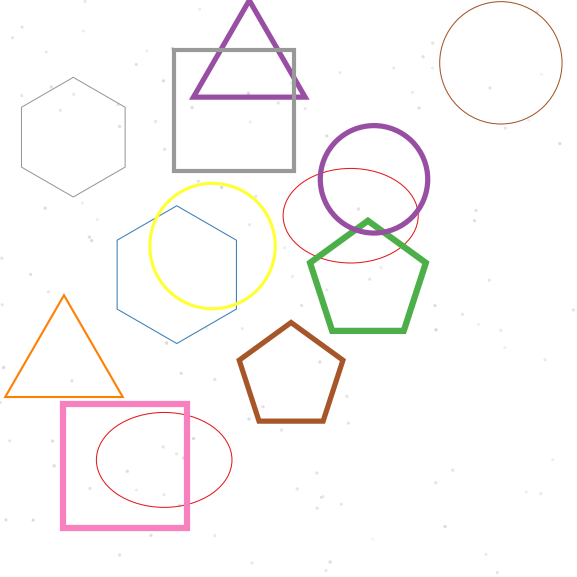[{"shape": "oval", "thickness": 0.5, "radius": 0.59, "center": [0.284, 0.203]}, {"shape": "oval", "thickness": 0.5, "radius": 0.58, "center": [0.607, 0.626]}, {"shape": "hexagon", "thickness": 0.5, "radius": 0.6, "center": [0.306, 0.524]}, {"shape": "pentagon", "thickness": 3, "radius": 0.53, "center": [0.637, 0.511]}, {"shape": "circle", "thickness": 2.5, "radius": 0.47, "center": [0.648, 0.689]}, {"shape": "triangle", "thickness": 2.5, "radius": 0.56, "center": [0.432, 0.887]}, {"shape": "triangle", "thickness": 1, "radius": 0.59, "center": [0.111, 0.37]}, {"shape": "circle", "thickness": 1.5, "radius": 0.54, "center": [0.368, 0.573]}, {"shape": "circle", "thickness": 0.5, "radius": 0.53, "center": [0.867, 0.89]}, {"shape": "pentagon", "thickness": 2.5, "radius": 0.47, "center": [0.504, 0.346]}, {"shape": "square", "thickness": 3, "radius": 0.54, "center": [0.216, 0.192]}, {"shape": "hexagon", "thickness": 0.5, "radius": 0.52, "center": [0.127, 0.762]}, {"shape": "square", "thickness": 2, "radius": 0.52, "center": [0.405, 0.808]}]